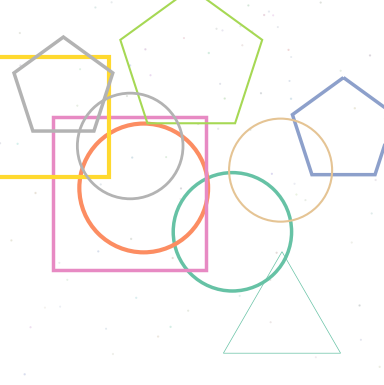[{"shape": "triangle", "thickness": 0.5, "radius": 0.88, "center": [0.732, 0.171]}, {"shape": "circle", "thickness": 2.5, "radius": 0.77, "center": [0.604, 0.398]}, {"shape": "circle", "thickness": 3, "radius": 0.84, "center": [0.373, 0.512]}, {"shape": "pentagon", "thickness": 2.5, "radius": 0.7, "center": [0.892, 0.659]}, {"shape": "square", "thickness": 2.5, "radius": 0.99, "center": [0.337, 0.497]}, {"shape": "pentagon", "thickness": 1.5, "radius": 0.97, "center": [0.497, 0.837]}, {"shape": "square", "thickness": 3, "radius": 0.78, "center": [0.128, 0.695]}, {"shape": "circle", "thickness": 1.5, "radius": 0.67, "center": [0.729, 0.558]}, {"shape": "pentagon", "thickness": 2.5, "radius": 0.67, "center": [0.165, 0.769]}, {"shape": "circle", "thickness": 2, "radius": 0.69, "center": [0.338, 0.621]}]